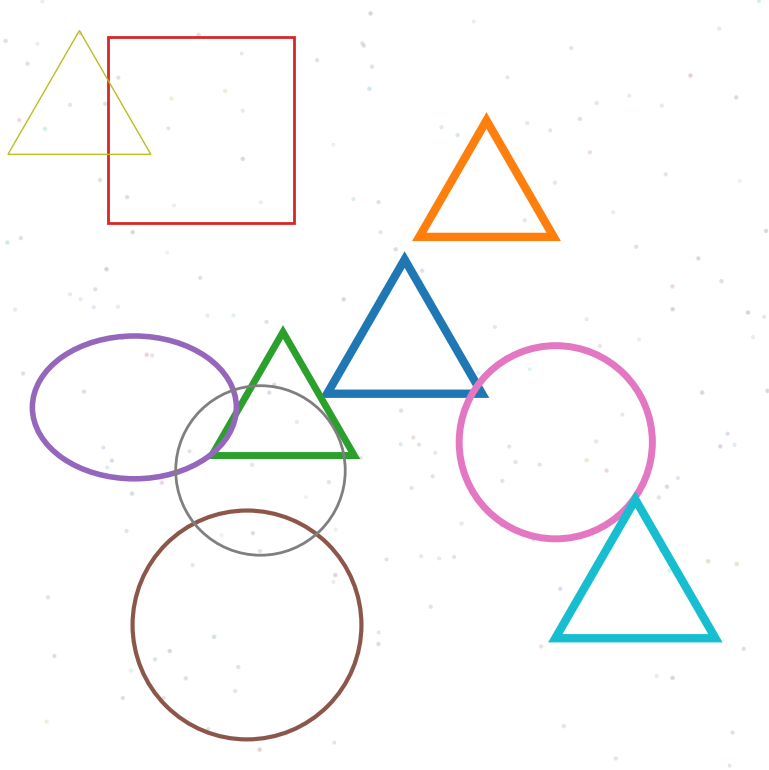[{"shape": "triangle", "thickness": 3, "radius": 0.58, "center": [0.525, 0.547]}, {"shape": "triangle", "thickness": 3, "radius": 0.5, "center": [0.632, 0.743]}, {"shape": "triangle", "thickness": 2.5, "radius": 0.53, "center": [0.368, 0.462]}, {"shape": "square", "thickness": 1, "radius": 0.6, "center": [0.261, 0.831]}, {"shape": "oval", "thickness": 2, "radius": 0.66, "center": [0.174, 0.471]}, {"shape": "circle", "thickness": 1.5, "radius": 0.74, "center": [0.321, 0.188]}, {"shape": "circle", "thickness": 2.5, "radius": 0.63, "center": [0.722, 0.426]}, {"shape": "circle", "thickness": 1, "radius": 0.55, "center": [0.338, 0.389]}, {"shape": "triangle", "thickness": 0.5, "radius": 0.54, "center": [0.103, 0.853]}, {"shape": "triangle", "thickness": 3, "radius": 0.6, "center": [0.825, 0.231]}]